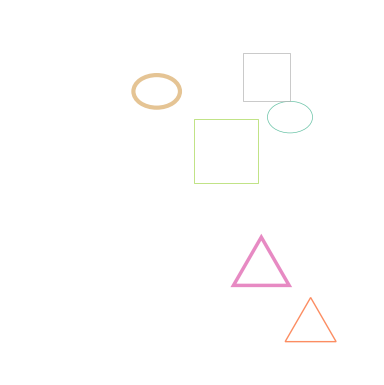[{"shape": "oval", "thickness": 0.5, "radius": 0.29, "center": [0.753, 0.696]}, {"shape": "triangle", "thickness": 1, "radius": 0.38, "center": [0.807, 0.151]}, {"shape": "triangle", "thickness": 2.5, "radius": 0.42, "center": [0.679, 0.3]}, {"shape": "square", "thickness": 0.5, "radius": 0.42, "center": [0.586, 0.608]}, {"shape": "oval", "thickness": 3, "radius": 0.3, "center": [0.407, 0.763]}, {"shape": "square", "thickness": 0.5, "radius": 0.31, "center": [0.692, 0.8]}]